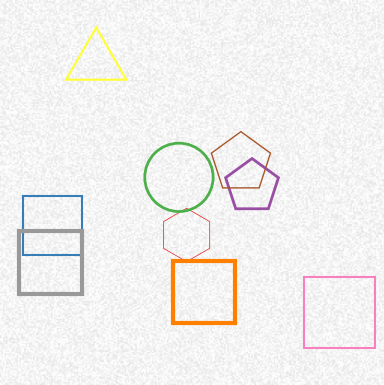[{"shape": "hexagon", "thickness": 0.5, "radius": 0.35, "center": [0.485, 0.39]}, {"shape": "square", "thickness": 1.5, "radius": 0.38, "center": [0.136, 0.414]}, {"shape": "circle", "thickness": 2, "radius": 0.44, "center": [0.465, 0.539]}, {"shape": "pentagon", "thickness": 2, "radius": 0.36, "center": [0.655, 0.516]}, {"shape": "square", "thickness": 3, "radius": 0.4, "center": [0.53, 0.241]}, {"shape": "triangle", "thickness": 1.5, "radius": 0.45, "center": [0.25, 0.838]}, {"shape": "pentagon", "thickness": 1, "radius": 0.4, "center": [0.626, 0.577]}, {"shape": "square", "thickness": 1.5, "radius": 0.46, "center": [0.881, 0.188]}, {"shape": "square", "thickness": 3, "radius": 0.41, "center": [0.13, 0.317]}]